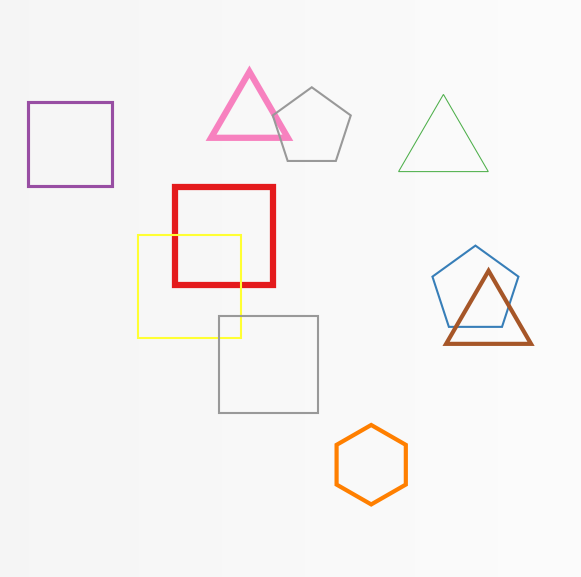[{"shape": "square", "thickness": 3, "radius": 0.42, "center": [0.385, 0.591]}, {"shape": "pentagon", "thickness": 1, "radius": 0.39, "center": [0.818, 0.496]}, {"shape": "triangle", "thickness": 0.5, "radius": 0.45, "center": [0.763, 0.747]}, {"shape": "square", "thickness": 1.5, "radius": 0.36, "center": [0.121, 0.75]}, {"shape": "hexagon", "thickness": 2, "radius": 0.34, "center": [0.639, 0.194]}, {"shape": "square", "thickness": 1, "radius": 0.44, "center": [0.326, 0.503]}, {"shape": "triangle", "thickness": 2, "radius": 0.42, "center": [0.841, 0.446]}, {"shape": "triangle", "thickness": 3, "radius": 0.38, "center": [0.429, 0.799]}, {"shape": "square", "thickness": 1, "radius": 0.42, "center": [0.462, 0.368]}, {"shape": "pentagon", "thickness": 1, "radius": 0.35, "center": [0.536, 0.777]}]